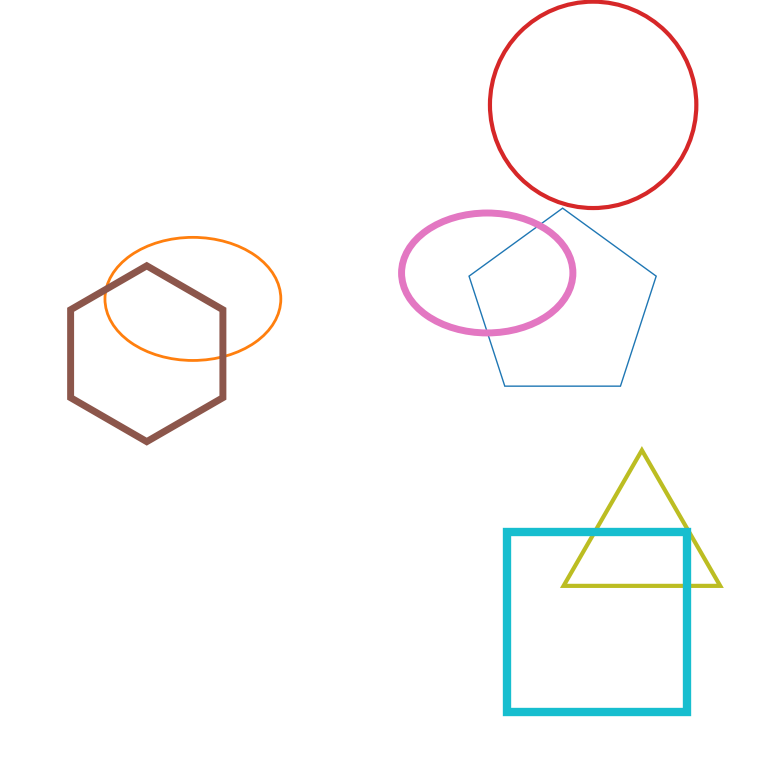[{"shape": "pentagon", "thickness": 0.5, "radius": 0.64, "center": [0.731, 0.602]}, {"shape": "oval", "thickness": 1, "radius": 0.57, "center": [0.251, 0.612]}, {"shape": "circle", "thickness": 1.5, "radius": 0.67, "center": [0.77, 0.864]}, {"shape": "hexagon", "thickness": 2.5, "radius": 0.57, "center": [0.191, 0.541]}, {"shape": "oval", "thickness": 2.5, "radius": 0.56, "center": [0.633, 0.645]}, {"shape": "triangle", "thickness": 1.5, "radius": 0.59, "center": [0.834, 0.298]}, {"shape": "square", "thickness": 3, "radius": 0.59, "center": [0.775, 0.192]}]